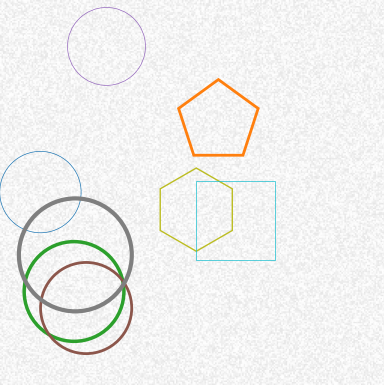[{"shape": "circle", "thickness": 0.5, "radius": 0.53, "center": [0.105, 0.501]}, {"shape": "pentagon", "thickness": 2, "radius": 0.54, "center": [0.567, 0.685]}, {"shape": "circle", "thickness": 2.5, "radius": 0.65, "center": [0.192, 0.243]}, {"shape": "circle", "thickness": 0.5, "radius": 0.51, "center": [0.277, 0.879]}, {"shape": "circle", "thickness": 2, "radius": 0.59, "center": [0.224, 0.2]}, {"shape": "circle", "thickness": 3, "radius": 0.73, "center": [0.196, 0.338]}, {"shape": "hexagon", "thickness": 1, "radius": 0.54, "center": [0.51, 0.455]}, {"shape": "square", "thickness": 0.5, "radius": 0.51, "center": [0.611, 0.426]}]